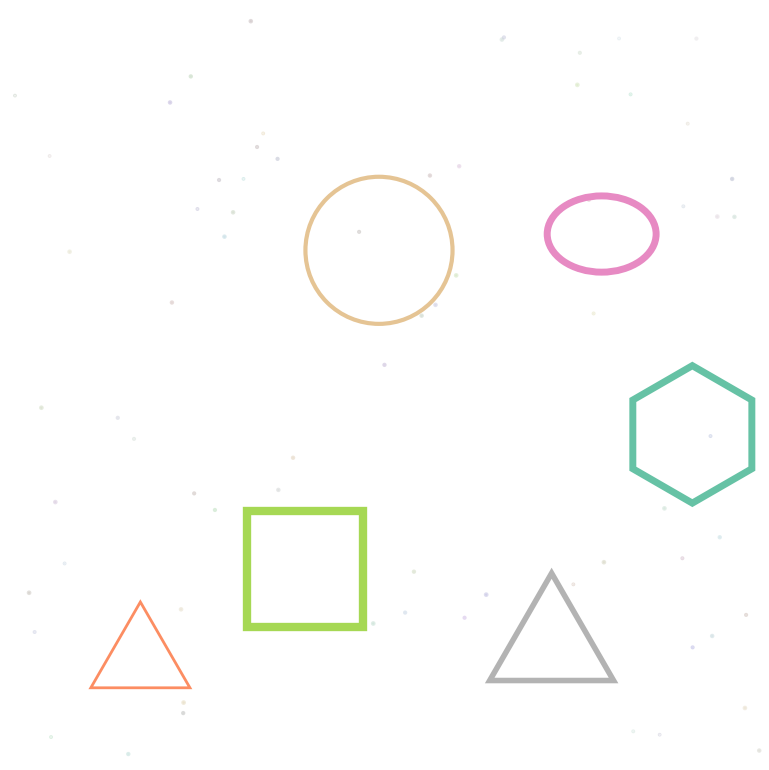[{"shape": "hexagon", "thickness": 2.5, "radius": 0.45, "center": [0.899, 0.436]}, {"shape": "triangle", "thickness": 1, "radius": 0.37, "center": [0.182, 0.144]}, {"shape": "oval", "thickness": 2.5, "radius": 0.35, "center": [0.781, 0.696]}, {"shape": "square", "thickness": 3, "radius": 0.38, "center": [0.397, 0.261]}, {"shape": "circle", "thickness": 1.5, "radius": 0.48, "center": [0.492, 0.675]}, {"shape": "triangle", "thickness": 2, "radius": 0.46, "center": [0.716, 0.163]}]